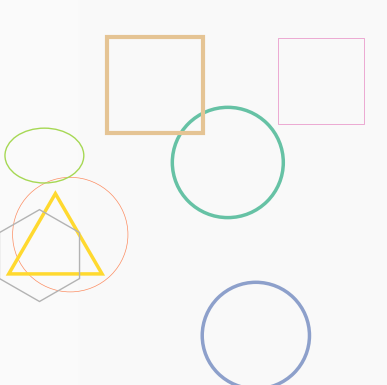[{"shape": "circle", "thickness": 2.5, "radius": 0.72, "center": [0.588, 0.578]}, {"shape": "circle", "thickness": 0.5, "radius": 0.74, "center": [0.181, 0.391]}, {"shape": "circle", "thickness": 2.5, "radius": 0.69, "center": [0.66, 0.128]}, {"shape": "square", "thickness": 0.5, "radius": 0.55, "center": [0.829, 0.79]}, {"shape": "oval", "thickness": 1, "radius": 0.51, "center": [0.115, 0.596]}, {"shape": "triangle", "thickness": 2.5, "radius": 0.7, "center": [0.143, 0.358]}, {"shape": "square", "thickness": 3, "radius": 0.62, "center": [0.4, 0.78]}, {"shape": "hexagon", "thickness": 1, "radius": 0.6, "center": [0.102, 0.336]}]